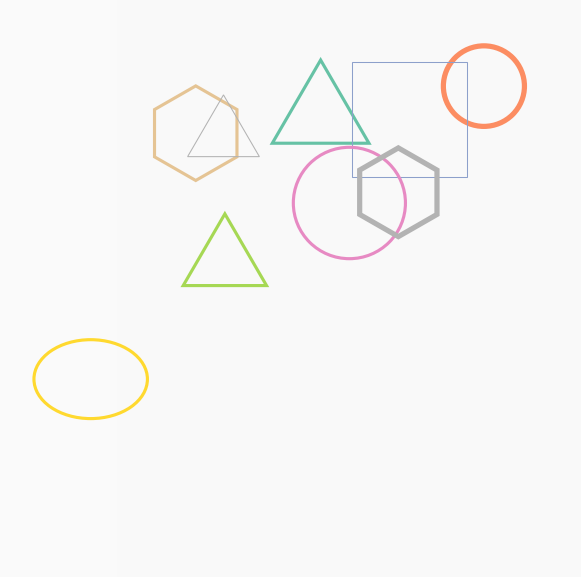[{"shape": "triangle", "thickness": 1.5, "radius": 0.48, "center": [0.552, 0.799]}, {"shape": "circle", "thickness": 2.5, "radius": 0.35, "center": [0.833, 0.85]}, {"shape": "square", "thickness": 0.5, "radius": 0.5, "center": [0.704, 0.793]}, {"shape": "circle", "thickness": 1.5, "radius": 0.48, "center": [0.601, 0.648]}, {"shape": "triangle", "thickness": 1.5, "radius": 0.41, "center": [0.387, 0.546]}, {"shape": "oval", "thickness": 1.5, "radius": 0.49, "center": [0.156, 0.343]}, {"shape": "hexagon", "thickness": 1.5, "radius": 0.41, "center": [0.337, 0.769]}, {"shape": "hexagon", "thickness": 2.5, "radius": 0.38, "center": [0.685, 0.666]}, {"shape": "triangle", "thickness": 0.5, "radius": 0.36, "center": [0.385, 0.764]}]